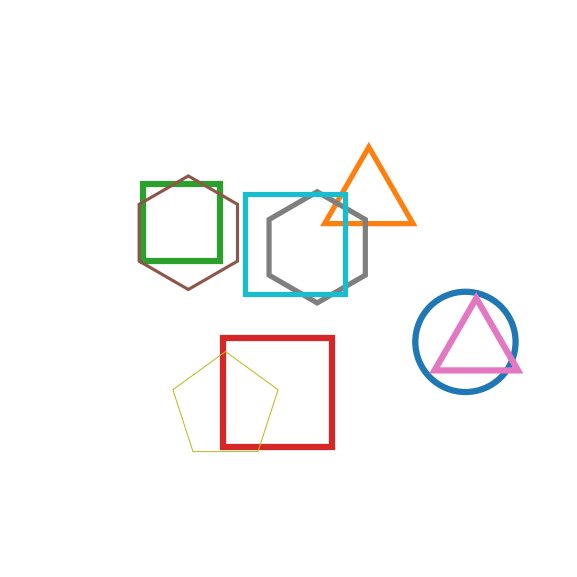[{"shape": "circle", "thickness": 3, "radius": 0.43, "center": [0.806, 0.407]}, {"shape": "triangle", "thickness": 2.5, "radius": 0.44, "center": [0.639, 0.656]}, {"shape": "square", "thickness": 3, "radius": 0.33, "center": [0.314, 0.614]}, {"shape": "square", "thickness": 3, "radius": 0.47, "center": [0.48, 0.319]}, {"shape": "hexagon", "thickness": 1.5, "radius": 0.49, "center": [0.326, 0.596]}, {"shape": "triangle", "thickness": 3, "radius": 0.42, "center": [0.825, 0.399]}, {"shape": "hexagon", "thickness": 2.5, "radius": 0.48, "center": [0.549, 0.571]}, {"shape": "pentagon", "thickness": 0.5, "radius": 0.48, "center": [0.39, 0.295]}, {"shape": "square", "thickness": 2.5, "radius": 0.43, "center": [0.511, 0.577]}]